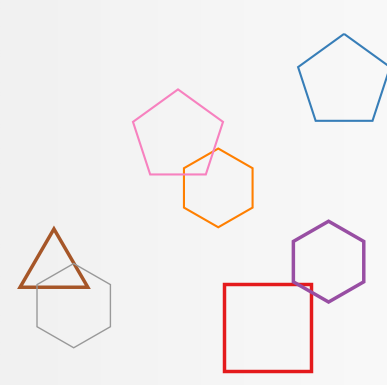[{"shape": "square", "thickness": 2.5, "radius": 0.56, "center": [0.691, 0.15]}, {"shape": "pentagon", "thickness": 1.5, "radius": 0.62, "center": [0.888, 0.787]}, {"shape": "hexagon", "thickness": 2.5, "radius": 0.52, "center": [0.848, 0.32]}, {"shape": "hexagon", "thickness": 1.5, "radius": 0.51, "center": [0.563, 0.512]}, {"shape": "triangle", "thickness": 2.5, "radius": 0.5, "center": [0.139, 0.304]}, {"shape": "pentagon", "thickness": 1.5, "radius": 0.61, "center": [0.459, 0.646]}, {"shape": "hexagon", "thickness": 1, "radius": 0.55, "center": [0.19, 0.206]}]